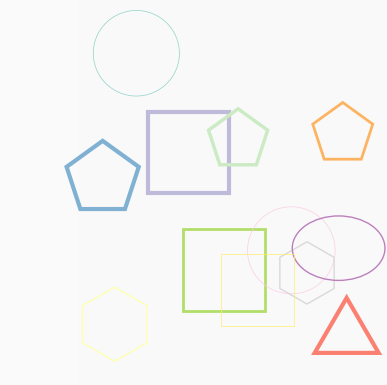[{"shape": "circle", "thickness": 0.5, "radius": 0.56, "center": [0.352, 0.862]}, {"shape": "hexagon", "thickness": 1, "radius": 0.48, "center": [0.296, 0.158]}, {"shape": "square", "thickness": 3, "radius": 0.53, "center": [0.487, 0.604]}, {"shape": "triangle", "thickness": 3, "radius": 0.48, "center": [0.895, 0.131]}, {"shape": "pentagon", "thickness": 3, "radius": 0.49, "center": [0.265, 0.536]}, {"shape": "pentagon", "thickness": 2, "radius": 0.41, "center": [0.885, 0.652]}, {"shape": "square", "thickness": 2, "radius": 0.53, "center": [0.578, 0.298]}, {"shape": "circle", "thickness": 0.5, "radius": 0.57, "center": [0.752, 0.35]}, {"shape": "hexagon", "thickness": 1, "radius": 0.4, "center": [0.792, 0.291]}, {"shape": "oval", "thickness": 1, "radius": 0.6, "center": [0.874, 0.355]}, {"shape": "pentagon", "thickness": 2.5, "radius": 0.4, "center": [0.614, 0.637]}, {"shape": "square", "thickness": 0.5, "radius": 0.47, "center": [0.665, 0.246]}]